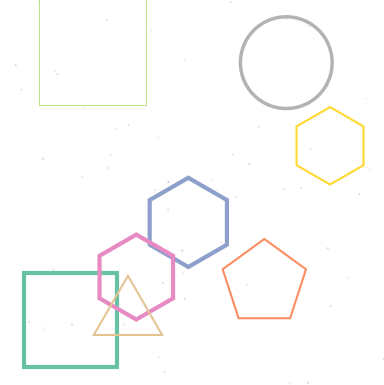[{"shape": "square", "thickness": 3, "radius": 0.61, "center": [0.184, 0.169]}, {"shape": "pentagon", "thickness": 1.5, "radius": 0.57, "center": [0.687, 0.265]}, {"shape": "hexagon", "thickness": 3, "radius": 0.58, "center": [0.489, 0.422]}, {"shape": "hexagon", "thickness": 3, "radius": 0.55, "center": [0.354, 0.28]}, {"shape": "square", "thickness": 0.5, "radius": 0.69, "center": [0.24, 0.865]}, {"shape": "hexagon", "thickness": 1.5, "radius": 0.5, "center": [0.857, 0.621]}, {"shape": "triangle", "thickness": 1.5, "radius": 0.51, "center": [0.332, 0.181]}, {"shape": "circle", "thickness": 2.5, "radius": 0.6, "center": [0.744, 0.837]}]